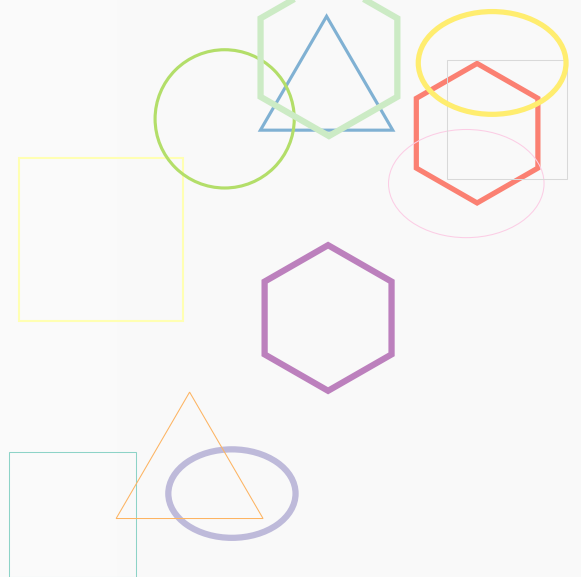[{"shape": "square", "thickness": 0.5, "radius": 0.54, "center": [0.125, 0.108]}, {"shape": "square", "thickness": 1, "radius": 0.7, "center": [0.174, 0.585]}, {"shape": "oval", "thickness": 3, "radius": 0.55, "center": [0.399, 0.144]}, {"shape": "hexagon", "thickness": 2.5, "radius": 0.6, "center": [0.821, 0.768]}, {"shape": "triangle", "thickness": 1.5, "radius": 0.66, "center": [0.562, 0.839]}, {"shape": "triangle", "thickness": 0.5, "radius": 0.73, "center": [0.326, 0.174]}, {"shape": "circle", "thickness": 1.5, "radius": 0.6, "center": [0.387, 0.793]}, {"shape": "oval", "thickness": 0.5, "radius": 0.67, "center": [0.802, 0.681]}, {"shape": "square", "thickness": 0.5, "radius": 0.52, "center": [0.873, 0.792]}, {"shape": "hexagon", "thickness": 3, "radius": 0.63, "center": [0.564, 0.449]}, {"shape": "hexagon", "thickness": 3, "radius": 0.68, "center": [0.566, 0.899]}, {"shape": "oval", "thickness": 2.5, "radius": 0.64, "center": [0.847, 0.89]}]